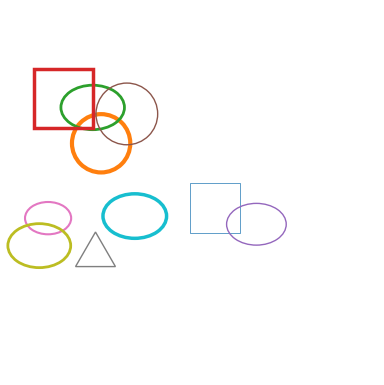[{"shape": "square", "thickness": 0.5, "radius": 0.32, "center": [0.557, 0.459]}, {"shape": "circle", "thickness": 3, "radius": 0.38, "center": [0.263, 0.628]}, {"shape": "oval", "thickness": 2, "radius": 0.41, "center": [0.241, 0.721]}, {"shape": "square", "thickness": 2.5, "radius": 0.38, "center": [0.165, 0.743]}, {"shape": "oval", "thickness": 1, "radius": 0.39, "center": [0.666, 0.418]}, {"shape": "circle", "thickness": 1, "radius": 0.4, "center": [0.329, 0.704]}, {"shape": "oval", "thickness": 1.5, "radius": 0.3, "center": [0.125, 0.433]}, {"shape": "triangle", "thickness": 1, "radius": 0.3, "center": [0.248, 0.337]}, {"shape": "oval", "thickness": 2, "radius": 0.41, "center": [0.102, 0.362]}, {"shape": "oval", "thickness": 2.5, "radius": 0.41, "center": [0.35, 0.439]}]